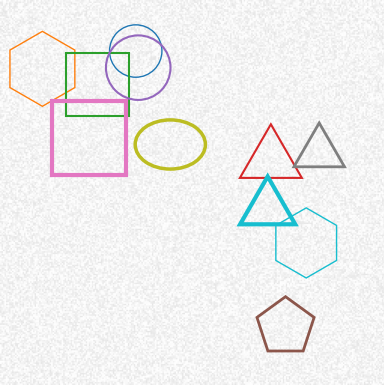[{"shape": "circle", "thickness": 1, "radius": 0.34, "center": [0.353, 0.867]}, {"shape": "hexagon", "thickness": 1, "radius": 0.49, "center": [0.11, 0.821]}, {"shape": "square", "thickness": 1.5, "radius": 0.41, "center": [0.254, 0.781]}, {"shape": "triangle", "thickness": 1.5, "radius": 0.46, "center": [0.704, 0.584]}, {"shape": "circle", "thickness": 1.5, "radius": 0.42, "center": [0.359, 0.824]}, {"shape": "pentagon", "thickness": 2, "radius": 0.39, "center": [0.742, 0.151]}, {"shape": "square", "thickness": 3, "radius": 0.48, "center": [0.231, 0.642]}, {"shape": "triangle", "thickness": 2, "radius": 0.38, "center": [0.829, 0.605]}, {"shape": "oval", "thickness": 2.5, "radius": 0.46, "center": [0.442, 0.625]}, {"shape": "triangle", "thickness": 3, "radius": 0.41, "center": [0.695, 0.459]}, {"shape": "hexagon", "thickness": 1, "radius": 0.46, "center": [0.795, 0.369]}]